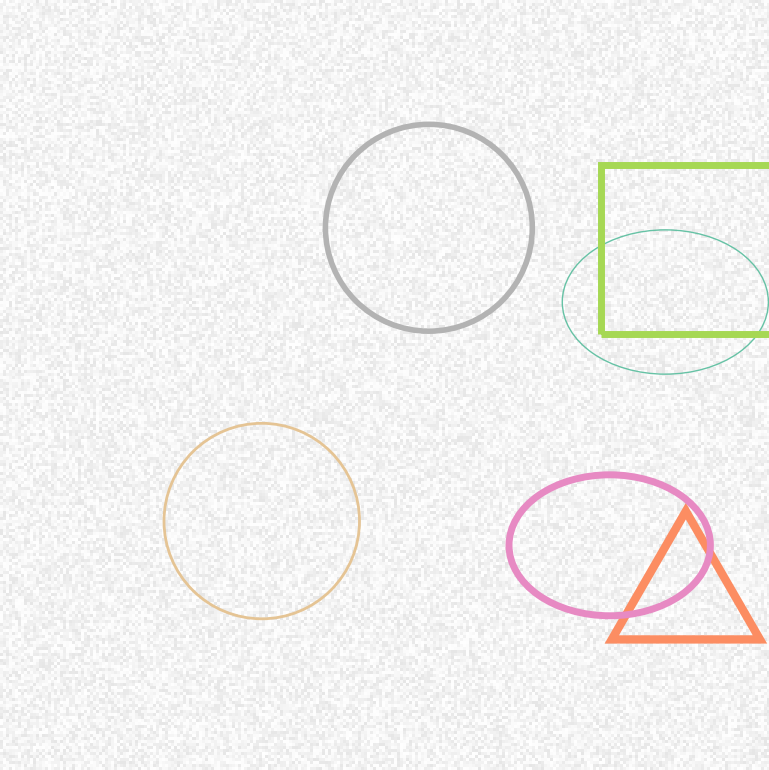[{"shape": "oval", "thickness": 0.5, "radius": 0.67, "center": [0.864, 0.608]}, {"shape": "triangle", "thickness": 3, "radius": 0.56, "center": [0.891, 0.225]}, {"shape": "oval", "thickness": 2.5, "radius": 0.65, "center": [0.792, 0.292]}, {"shape": "square", "thickness": 2.5, "radius": 0.55, "center": [0.89, 0.676]}, {"shape": "circle", "thickness": 1, "radius": 0.63, "center": [0.34, 0.323]}, {"shape": "circle", "thickness": 2, "radius": 0.67, "center": [0.557, 0.704]}]